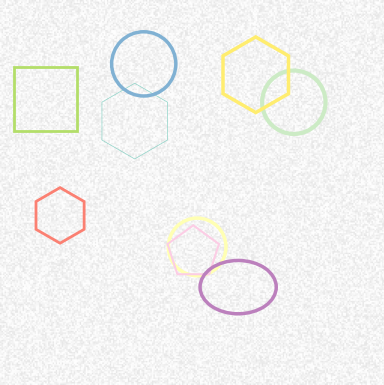[{"shape": "hexagon", "thickness": 0.5, "radius": 0.49, "center": [0.35, 0.685]}, {"shape": "circle", "thickness": 2.5, "radius": 0.37, "center": [0.512, 0.359]}, {"shape": "hexagon", "thickness": 2, "radius": 0.36, "center": [0.156, 0.44]}, {"shape": "circle", "thickness": 2.5, "radius": 0.42, "center": [0.373, 0.834]}, {"shape": "square", "thickness": 2, "radius": 0.41, "center": [0.119, 0.743]}, {"shape": "pentagon", "thickness": 1.5, "radius": 0.35, "center": [0.502, 0.344]}, {"shape": "oval", "thickness": 2.5, "radius": 0.49, "center": [0.619, 0.254]}, {"shape": "circle", "thickness": 3, "radius": 0.41, "center": [0.763, 0.734]}, {"shape": "hexagon", "thickness": 2.5, "radius": 0.49, "center": [0.664, 0.806]}]